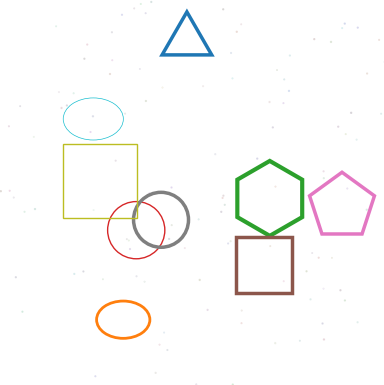[{"shape": "triangle", "thickness": 2.5, "radius": 0.37, "center": [0.485, 0.895]}, {"shape": "oval", "thickness": 2, "radius": 0.35, "center": [0.32, 0.17]}, {"shape": "hexagon", "thickness": 3, "radius": 0.49, "center": [0.701, 0.485]}, {"shape": "circle", "thickness": 1, "radius": 0.37, "center": [0.354, 0.402]}, {"shape": "square", "thickness": 2.5, "radius": 0.36, "center": [0.685, 0.311]}, {"shape": "pentagon", "thickness": 2.5, "radius": 0.44, "center": [0.888, 0.464]}, {"shape": "circle", "thickness": 2.5, "radius": 0.36, "center": [0.418, 0.429]}, {"shape": "square", "thickness": 1, "radius": 0.48, "center": [0.259, 0.53]}, {"shape": "oval", "thickness": 0.5, "radius": 0.39, "center": [0.242, 0.691]}]